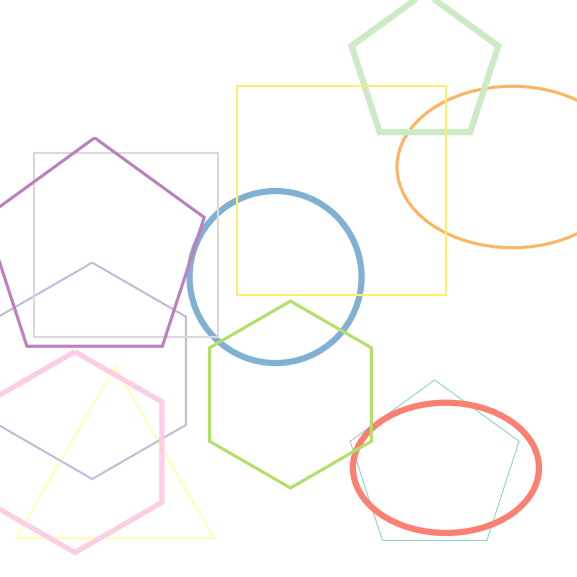[{"shape": "pentagon", "thickness": 0.5, "radius": 0.77, "center": [0.753, 0.188]}, {"shape": "triangle", "thickness": 1, "radius": 0.99, "center": [0.199, 0.166]}, {"shape": "hexagon", "thickness": 1, "radius": 0.94, "center": [0.16, 0.357]}, {"shape": "oval", "thickness": 3, "radius": 0.81, "center": [0.772, 0.189]}, {"shape": "circle", "thickness": 3, "radius": 0.74, "center": [0.477, 0.519]}, {"shape": "oval", "thickness": 1.5, "radius": 1.0, "center": [0.887, 0.71]}, {"shape": "hexagon", "thickness": 1.5, "radius": 0.81, "center": [0.503, 0.316]}, {"shape": "hexagon", "thickness": 2.5, "radius": 0.87, "center": [0.13, 0.216]}, {"shape": "square", "thickness": 1, "radius": 0.8, "center": [0.218, 0.575]}, {"shape": "pentagon", "thickness": 1.5, "radius": 1.0, "center": [0.164, 0.561]}, {"shape": "pentagon", "thickness": 3, "radius": 0.67, "center": [0.736, 0.878]}, {"shape": "square", "thickness": 1, "radius": 0.91, "center": [0.592, 0.67]}]